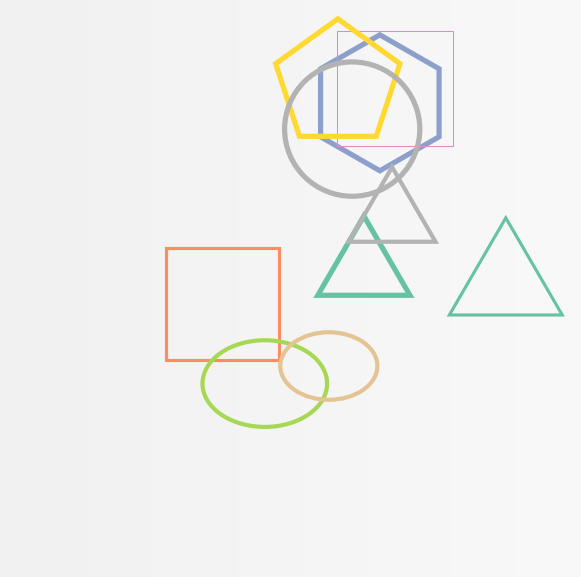[{"shape": "triangle", "thickness": 2.5, "radius": 0.46, "center": [0.626, 0.534]}, {"shape": "triangle", "thickness": 1.5, "radius": 0.56, "center": [0.87, 0.51]}, {"shape": "square", "thickness": 1.5, "radius": 0.49, "center": [0.383, 0.472]}, {"shape": "hexagon", "thickness": 2.5, "radius": 0.59, "center": [0.653, 0.821]}, {"shape": "square", "thickness": 0.5, "radius": 0.5, "center": [0.68, 0.846]}, {"shape": "oval", "thickness": 2, "radius": 0.54, "center": [0.456, 0.335]}, {"shape": "pentagon", "thickness": 2.5, "radius": 0.56, "center": [0.581, 0.854]}, {"shape": "oval", "thickness": 2, "radius": 0.42, "center": [0.566, 0.365]}, {"shape": "circle", "thickness": 2.5, "radius": 0.58, "center": [0.606, 0.776]}, {"shape": "triangle", "thickness": 2, "radius": 0.43, "center": [0.675, 0.624]}]